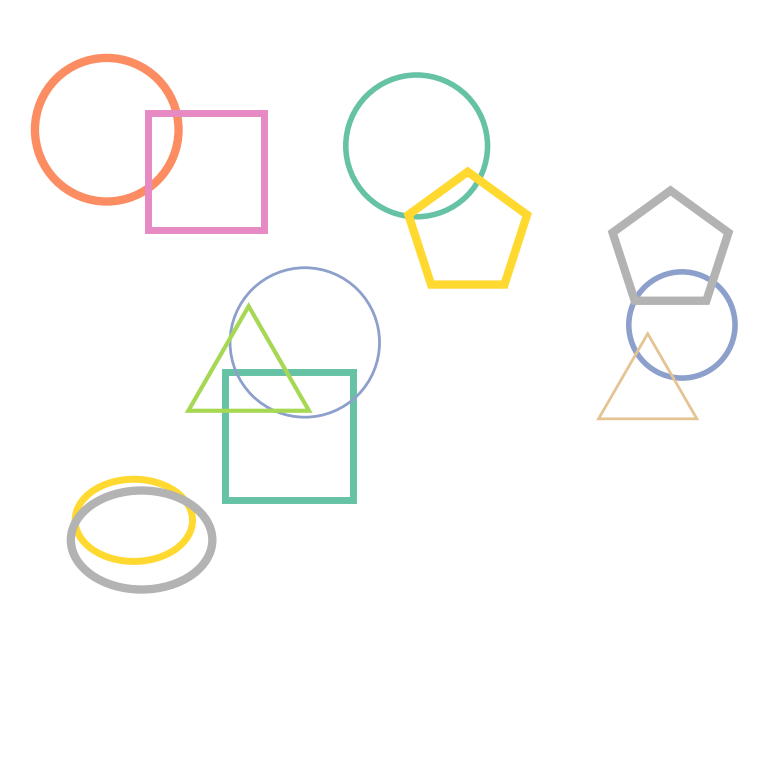[{"shape": "circle", "thickness": 2, "radius": 0.46, "center": [0.541, 0.811]}, {"shape": "square", "thickness": 2.5, "radius": 0.42, "center": [0.375, 0.434]}, {"shape": "circle", "thickness": 3, "radius": 0.47, "center": [0.139, 0.832]}, {"shape": "circle", "thickness": 1, "radius": 0.49, "center": [0.396, 0.555]}, {"shape": "circle", "thickness": 2, "radius": 0.34, "center": [0.886, 0.578]}, {"shape": "square", "thickness": 2.5, "radius": 0.38, "center": [0.267, 0.777]}, {"shape": "triangle", "thickness": 1.5, "radius": 0.45, "center": [0.323, 0.512]}, {"shape": "pentagon", "thickness": 3, "radius": 0.4, "center": [0.607, 0.696]}, {"shape": "oval", "thickness": 2.5, "radius": 0.38, "center": [0.174, 0.324]}, {"shape": "triangle", "thickness": 1, "radius": 0.37, "center": [0.841, 0.493]}, {"shape": "oval", "thickness": 3, "radius": 0.46, "center": [0.184, 0.299]}, {"shape": "pentagon", "thickness": 3, "radius": 0.4, "center": [0.871, 0.673]}]